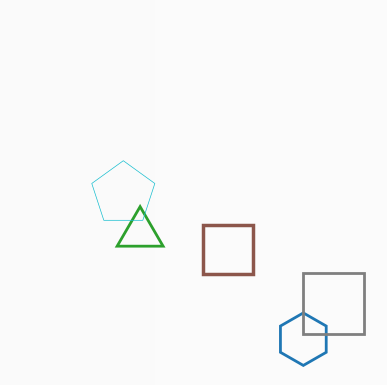[{"shape": "hexagon", "thickness": 2, "radius": 0.34, "center": [0.783, 0.119]}, {"shape": "triangle", "thickness": 2, "radius": 0.34, "center": [0.362, 0.395]}, {"shape": "square", "thickness": 2.5, "radius": 0.32, "center": [0.588, 0.352]}, {"shape": "square", "thickness": 2, "radius": 0.39, "center": [0.862, 0.211]}, {"shape": "pentagon", "thickness": 0.5, "radius": 0.43, "center": [0.318, 0.497]}]